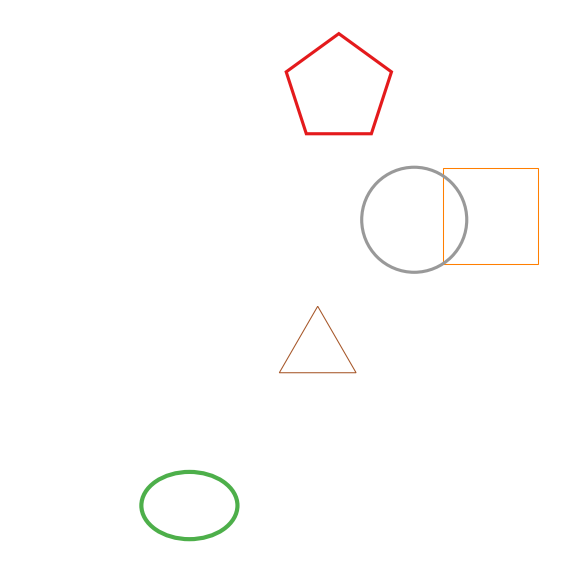[{"shape": "pentagon", "thickness": 1.5, "radius": 0.48, "center": [0.587, 0.845]}, {"shape": "oval", "thickness": 2, "radius": 0.42, "center": [0.328, 0.124]}, {"shape": "square", "thickness": 0.5, "radius": 0.41, "center": [0.849, 0.625]}, {"shape": "triangle", "thickness": 0.5, "radius": 0.38, "center": [0.55, 0.392]}, {"shape": "circle", "thickness": 1.5, "radius": 0.45, "center": [0.717, 0.619]}]